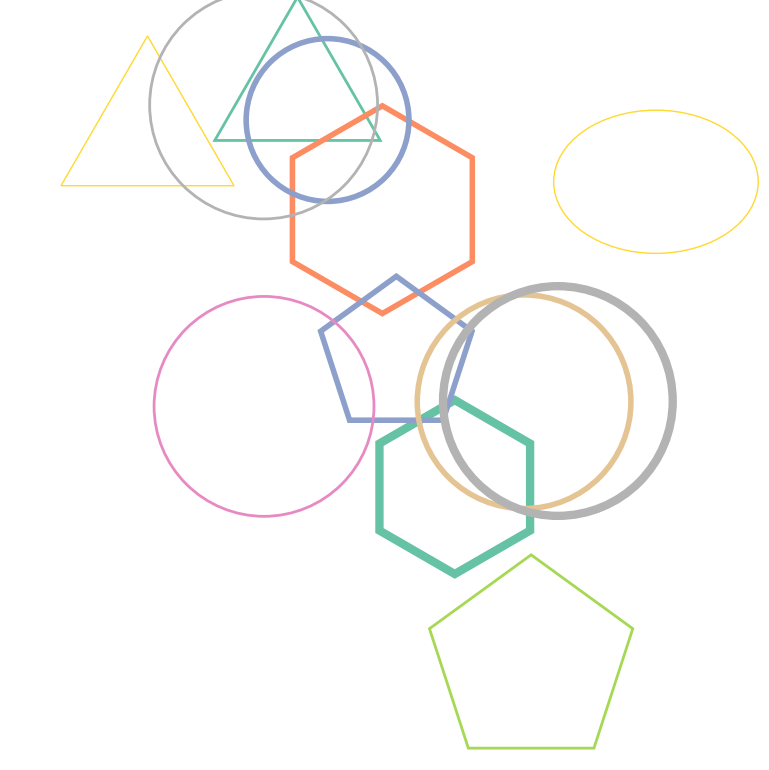[{"shape": "triangle", "thickness": 1, "radius": 0.62, "center": [0.386, 0.88]}, {"shape": "hexagon", "thickness": 3, "radius": 0.56, "center": [0.591, 0.367]}, {"shape": "hexagon", "thickness": 2, "radius": 0.67, "center": [0.497, 0.728]}, {"shape": "pentagon", "thickness": 2, "radius": 0.52, "center": [0.515, 0.538]}, {"shape": "circle", "thickness": 2, "radius": 0.53, "center": [0.425, 0.844]}, {"shape": "circle", "thickness": 1, "radius": 0.71, "center": [0.343, 0.472]}, {"shape": "pentagon", "thickness": 1, "radius": 0.69, "center": [0.69, 0.141]}, {"shape": "oval", "thickness": 0.5, "radius": 0.66, "center": [0.852, 0.764]}, {"shape": "triangle", "thickness": 0.5, "radius": 0.65, "center": [0.192, 0.824]}, {"shape": "circle", "thickness": 2, "radius": 0.69, "center": [0.681, 0.478]}, {"shape": "circle", "thickness": 3, "radius": 0.75, "center": [0.725, 0.479]}, {"shape": "circle", "thickness": 1, "radius": 0.74, "center": [0.342, 0.864]}]